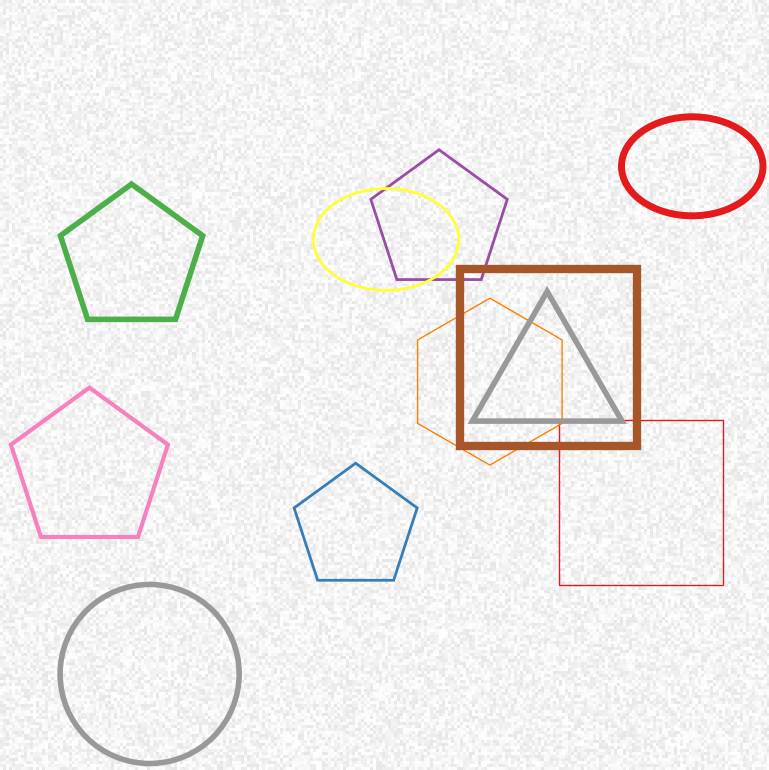[{"shape": "oval", "thickness": 2.5, "radius": 0.46, "center": [0.899, 0.784]}, {"shape": "square", "thickness": 0.5, "radius": 0.53, "center": [0.832, 0.348]}, {"shape": "pentagon", "thickness": 1, "radius": 0.42, "center": [0.462, 0.314]}, {"shape": "pentagon", "thickness": 2, "radius": 0.49, "center": [0.171, 0.664]}, {"shape": "pentagon", "thickness": 1, "radius": 0.47, "center": [0.57, 0.712]}, {"shape": "hexagon", "thickness": 0.5, "radius": 0.54, "center": [0.636, 0.504]}, {"shape": "oval", "thickness": 1, "radius": 0.47, "center": [0.501, 0.689]}, {"shape": "square", "thickness": 3, "radius": 0.57, "center": [0.712, 0.536]}, {"shape": "pentagon", "thickness": 1.5, "radius": 0.54, "center": [0.116, 0.389]}, {"shape": "triangle", "thickness": 2, "radius": 0.56, "center": [0.711, 0.509]}, {"shape": "circle", "thickness": 2, "radius": 0.58, "center": [0.194, 0.125]}]